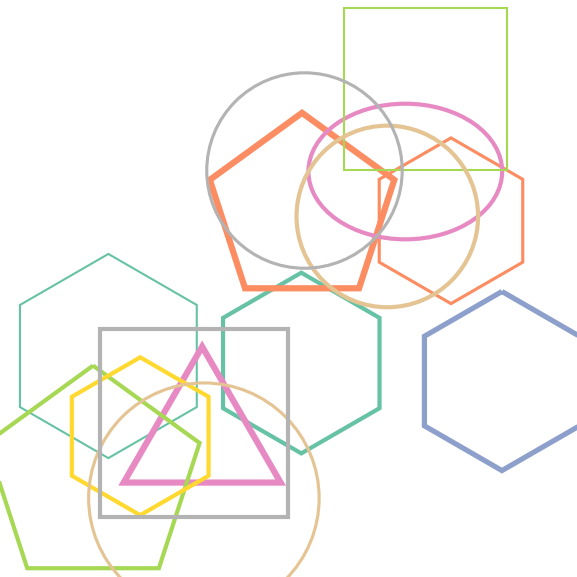[{"shape": "hexagon", "thickness": 2, "radius": 0.78, "center": [0.522, 0.37]}, {"shape": "hexagon", "thickness": 1, "radius": 0.88, "center": [0.188, 0.383]}, {"shape": "pentagon", "thickness": 3, "radius": 0.84, "center": [0.523, 0.636]}, {"shape": "hexagon", "thickness": 1.5, "radius": 0.72, "center": [0.781, 0.617]}, {"shape": "hexagon", "thickness": 2.5, "radius": 0.78, "center": [0.869, 0.339]}, {"shape": "triangle", "thickness": 3, "radius": 0.78, "center": [0.35, 0.242]}, {"shape": "oval", "thickness": 2, "radius": 0.84, "center": [0.702, 0.702]}, {"shape": "square", "thickness": 1, "radius": 0.7, "center": [0.737, 0.845]}, {"shape": "pentagon", "thickness": 2, "radius": 0.97, "center": [0.161, 0.172]}, {"shape": "hexagon", "thickness": 2, "radius": 0.68, "center": [0.243, 0.244]}, {"shape": "circle", "thickness": 1.5, "radius": 1.0, "center": [0.353, 0.136]}, {"shape": "circle", "thickness": 2, "radius": 0.79, "center": [0.671, 0.624]}, {"shape": "square", "thickness": 2, "radius": 0.81, "center": [0.335, 0.267]}, {"shape": "circle", "thickness": 1.5, "radius": 0.85, "center": [0.527, 0.704]}]